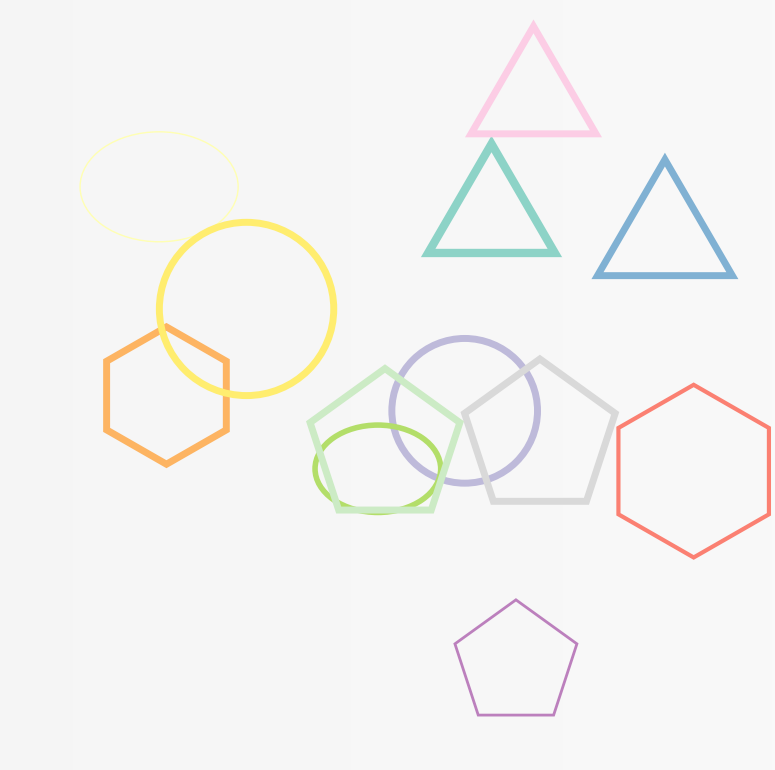[{"shape": "triangle", "thickness": 3, "radius": 0.47, "center": [0.634, 0.719]}, {"shape": "oval", "thickness": 0.5, "radius": 0.51, "center": [0.205, 0.757]}, {"shape": "circle", "thickness": 2.5, "radius": 0.47, "center": [0.6, 0.466]}, {"shape": "hexagon", "thickness": 1.5, "radius": 0.56, "center": [0.895, 0.388]}, {"shape": "triangle", "thickness": 2.5, "radius": 0.5, "center": [0.858, 0.692]}, {"shape": "hexagon", "thickness": 2.5, "radius": 0.45, "center": [0.215, 0.486]}, {"shape": "oval", "thickness": 2, "radius": 0.41, "center": [0.488, 0.391]}, {"shape": "triangle", "thickness": 2.5, "radius": 0.47, "center": [0.688, 0.873]}, {"shape": "pentagon", "thickness": 2.5, "radius": 0.51, "center": [0.697, 0.432]}, {"shape": "pentagon", "thickness": 1, "radius": 0.41, "center": [0.666, 0.138]}, {"shape": "pentagon", "thickness": 2.5, "radius": 0.51, "center": [0.497, 0.42]}, {"shape": "circle", "thickness": 2.5, "radius": 0.56, "center": [0.318, 0.599]}]